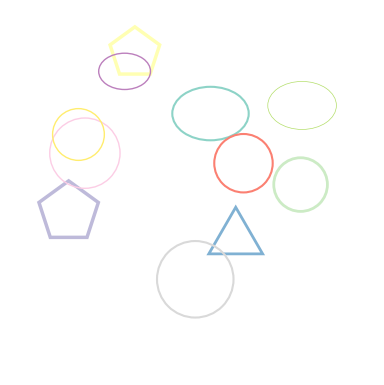[{"shape": "oval", "thickness": 1.5, "radius": 0.5, "center": [0.547, 0.705]}, {"shape": "pentagon", "thickness": 2.5, "radius": 0.34, "center": [0.35, 0.862]}, {"shape": "pentagon", "thickness": 2.5, "radius": 0.41, "center": [0.178, 0.449]}, {"shape": "circle", "thickness": 1.5, "radius": 0.38, "center": [0.632, 0.576]}, {"shape": "triangle", "thickness": 2, "radius": 0.4, "center": [0.612, 0.381]}, {"shape": "oval", "thickness": 0.5, "radius": 0.45, "center": [0.785, 0.726]}, {"shape": "circle", "thickness": 1, "radius": 0.46, "center": [0.22, 0.602]}, {"shape": "circle", "thickness": 1.5, "radius": 0.5, "center": [0.507, 0.275]}, {"shape": "oval", "thickness": 1, "radius": 0.34, "center": [0.324, 0.815]}, {"shape": "circle", "thickness": 2, "radius": 0.35, "center": [0.781, 0.521]}, {"shape": "circle", "thickness": 1, "radius": 0.34, "center": [0.204, 0.651]}]